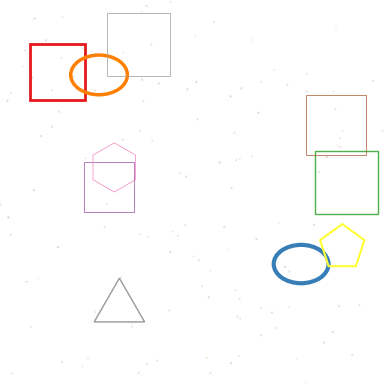[{"shape": "square", "thickness": 2, "radius": 0.36, "center": [0.15, 0.813]}, {"shape": "oval", "thickness": 3, "radius": 0.36, "center": [0.782, 0.314]}, {"shape": "square", "thickness": 1, "radius": 0.41, "center": [0.899, 0.526]}, {"shape": "square", "thickness": 0.5, "radius": 0.32, "center": [0.284, 0.513]}, {"shape": "oval", "thickness": 2.5, "radius": 0.37, "center": [0.257, 0.805]}, {"shape": "pentagon", "thickness": 1.5, "radius": 0.3, "center": [0.889, 0.358]}, {"shape": "square", "thickness": 0.5, "radius": 0.39, "center": [0.873, 0.675]}, {"shape": "hexagon", "thickness": 0.5, "radius": 0.32, "center": [0.297, 0.565]}, {"shape": "square", "thickness": 0.5, "radius": 0.41, "center": [0.361, 0.883]}, {"shape": "triangle", "thickness": 1, "radius": 0.38, "center": [0.31, 0.202]}]